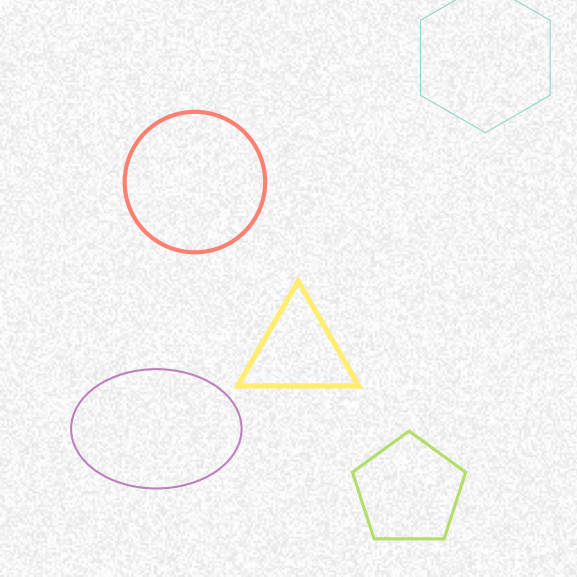[{"shape": "hexagon", "thickness": 0.5, "radius": 0.65, "center": [0.84, 0.899]}, {"shape": "circle", "thickness": 2, "radius": 0.61, "center": [0.338, 0.684]}, {"shape": "pentagon", "thickness": 1.5, "radius": 0.52, "center": [0.708, 0.15]}, {"shape": "oval", "thickness": 1, "radius": 0.74, "center": [0.271, 0.257]}, {"shape": "triangle", "thickness": 2.5, "radius": 0.61, "center": [0.516, 0.391]}]